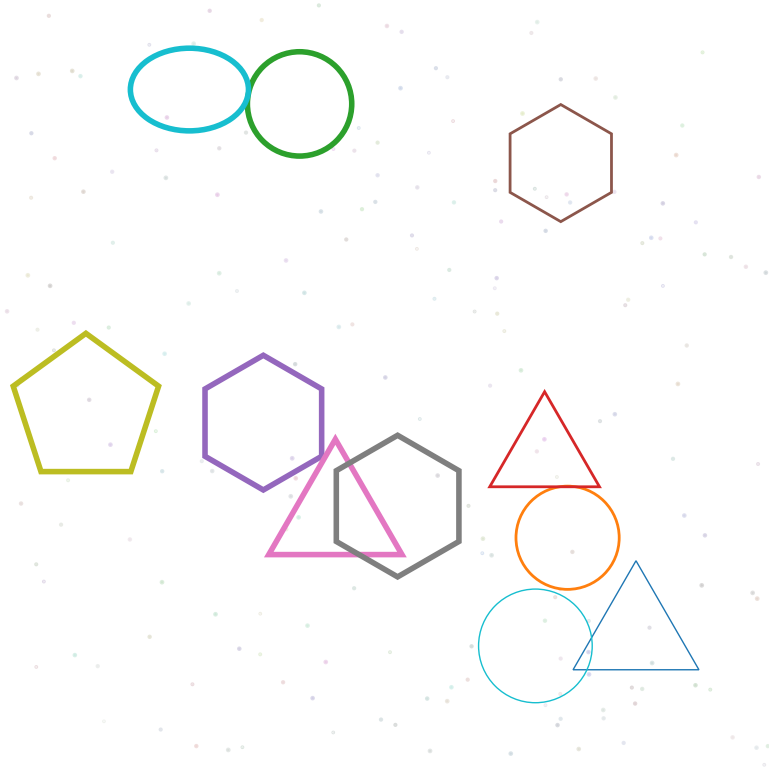[{"shape": "triangle", "thickness": 0.5, "radius": 0.47, "center": [0.826, 0.177]}, {"shape": "circle", "thickness": 1, "radius": 0.34, "center": [0.737, 0.302]}, {"shape": "circle", "thickness": 2, "radius": 0.34, "center": [0.389, 0.865]}, {"shape": "triangle", "thickness": 1, "radius": 0.41, "center": [0.707, 0.409]}, {"shape": "hexagon", "thickness": 2, "radius": 0.44, "center": [0.342, 0.451]}, {"shape": "hexagon", "thickness": 1, "radius": 0.38, "center": [0.728, 0.788]}, {"shape": "triangle", "thickness": 2, "radius": 0.5, "center": [0.436, 0.33]}, {"shape": "hexagon", "thickness": 2, "radius": 0.46, "center": [0.516, 0.343]}, {"shape": "pentagon", "thickness": 2, "radius": 0.5, "center": [0.112, 0.468]}, {"shape": "circle", "thickness": 0.5, "radius": 0.37, "center": [0.695, 0.161]}, {"shape": "oval", "thickness": 2, "radius": 0.38, "center": [0.246, 0.884]}]